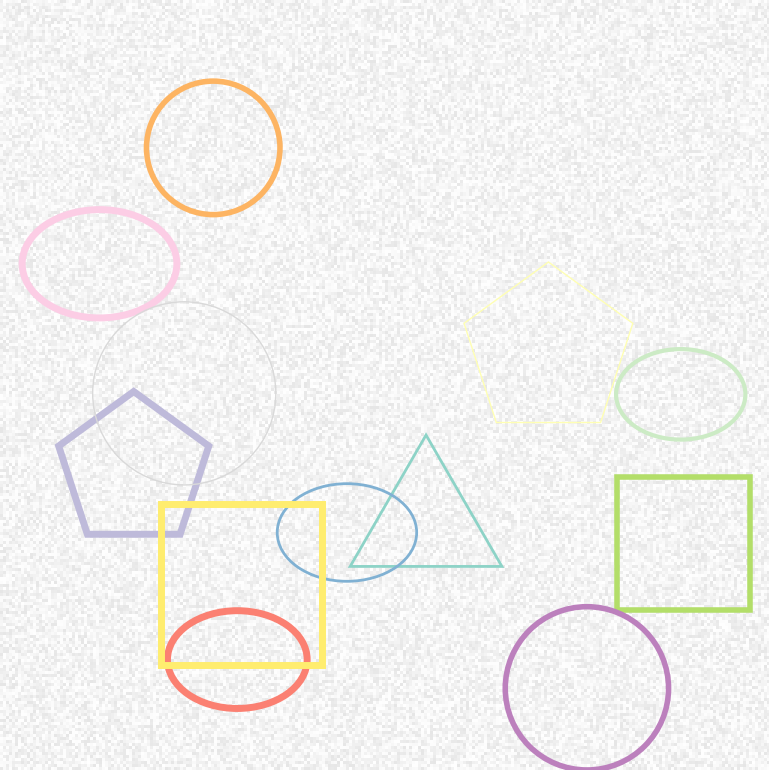[{"shape": "triangle", "thickness": 1, "radius": 0.57, "center": [0.553, 0.321]}, {"shape": "pentagon", "thickness": 0.5, "radius": 0.58, "center": [0.712, 0.545]}, {"shape": "pentagon", "thickness": 2.5, "radius": 0.51, "center": [0.174, 0.389]}, {"shape": "oval", "thickness": 2.5, "radius": 0.45, "center": [0.308, 0.143]}, {"shape": "oval", "thickness": 1, "radius": 0.45, "center": [0.451, 0.308]}, {"shape": "circle", "thickness": 2, "radius": 0.43, "center": [0.277, 0.808]}, {"shape": "square", "thickness": 2, "radius": 0.43, "center": [0.888, 0.294]}, {"shape": "oval", "thickness": 2.5, "radius": 0.5, "center": [0.129, 0.657]}, {"shape": "circle", "thickness": 0.5, "radius": 0.59, "center": [0.239, 0.489]}, {"shape": "circle", "thickness": 2, "radius": 0.53, "center": [0.762, 0.106]}, {"shape": "oval", "thickness": 1.5, "radius": 0.42, "center": [0.884, 0.488]}, {"shape": "square", "thickness": 2.5, "radius": 0.52, "center": [0.314, 0.241]}]